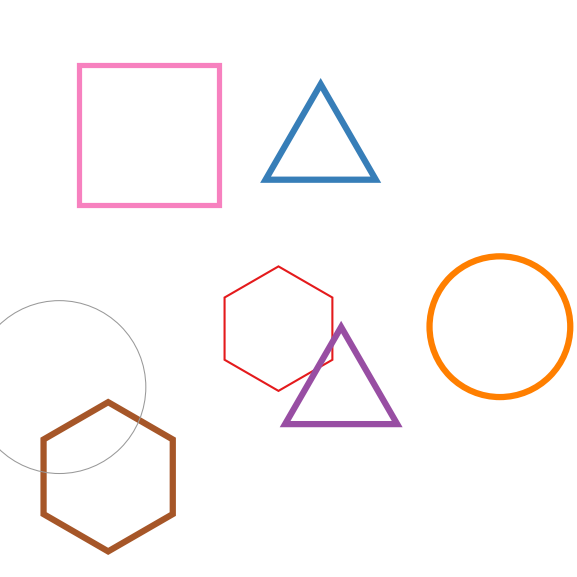[{"shape": "hexagon", "thickness": 1, "radius": 0.54, "center": [0.482, 0.43]}, {"shape": "triangle", "thickness": 3, "radius": 0.55, "center": [0.555, 0.743]}, {"shape": "triangle", "thickness": 3, "radius": 0.56, "center": [0.591, 0.321]}, {"shape": "circle", "thickness": 3, "radius": 0.61, "center": [0.866, 0.433]}, {"shape": "hexagon", "thickness": 3, "radius": 0.65, "center": [0.187, 0.174]}, {"shape": "square", "thickness": 2.5, "radius": 0.61, "center": [0.259, 0.765]}, {"shape": "circle", "thickness": 0.5, "radius": 0.75, "center": [0.103, 0.329]}]